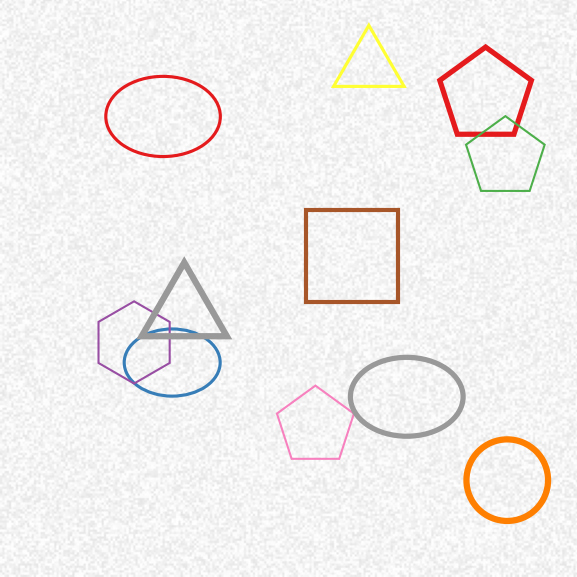[{"shape": "pentagon", "thickness": 2.5, "radius": 0.42, "center": [0.841, 0.834]}, {"shape": "oval", "thickness": 1.5, "radius": 0.5, "center": [0.282, 0.797]}, {"shape": "oval", "thickness": 1.5, "radius": 0.42, "center": [0.298, 0.371]}, {"shape": "pentagon", "thickness": 1, "radius": 0.36, "center": [0.875, 0.726]}, {"shape": "hexagon", "thickness": 1, "radius": 0.36, "center": [0.232, 0.406]}, {"shape": "circle", "thickness": 3, "radius": 0.35, "center": [0.878, 0.168]}, {"shape": "triangle", "thickness": 1.5, "radius": 0.35, "center": [0.639, 0.885]}, {"shape": "square", "thickness": 2, "radius": 0.4, "center": [0.609, 0.557]}, {"shape": "pentagon", "thickness": 1, "radius": 0.35, "center": [0.546, 0.261]}, {"shape": "triangle", "thickness": 3, "radius": 0.43, "center": [0.319, 0.459]}, {"shape": "oval", "thickness": 2.5, "radius": 0.49, "center": [0.704, 0.312]}]